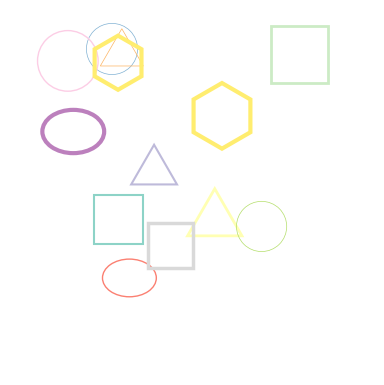[{"shape": "square", "thickness": 1.5, "radius": 0.32, "center": [0.309, 0.429]}, {"shape": "triangle", "thickness": 2, "radius": 0.41, "center": [0.558, 0.428]}, {"shape": "triangle", "thickness": 1.5, "radius": 0.34, "center": [0.4, 0.555]}, {"shape": "oval", "thickness": 1, "radius": 0.35, "center": [0.336, 0.278]}, {"shape": "circle", "thickness": 0.5, "radius": 0.33, "center": [0.291, 0.873]}, {"shape": "triangle", "thickness": 0.5, "radius": 0.32, "center": [0.316, 0.861]}, {"shape": "circle", "thickness": 0.5, "radius": 0.33, "center": [0.679, 0.412]}, {"shape": "circle", "thickness": 1, "radius": 0.39, "center": [0.176, 0.842]}, {"shape": "square", "thickness": 2.5, "radius": 0.29, "center": [0.443, 0.363]}, {"shape": "oval", "thickness": 3, "radius": 0.4, "center": [0.19, 0.658]}, {"shape": "square", "thickness": 2, "radius": 0.37, "center": [0.778, 0.859]}, {"shape": "hexagon", "thickness": 3, "radius": 0.35, "center": [0.307, 0.837]}, {"shape": "hexagon", "thickness": 3, "radius": 0.43, "center": [0.577, 0.699]}]